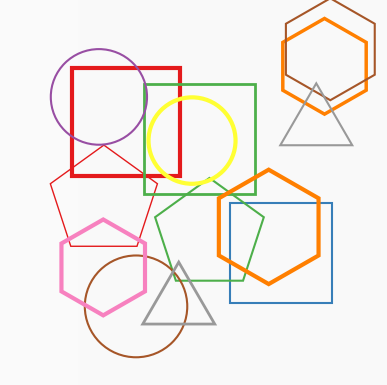[{"shape": "square", "thickness": 3, "radius": 0.7, "center": [0.326, 0.683]}, {"shape": "pentagon", "thickness": 1, "radius": 0.73, "center": [0.268, 0.478]}, {"shape": "square", "thickness": 1.5, "radius": 0.65, "center": [0.725, 0.343]}, {"shape": "pentagon", "thickness": 1.5, "radius": 0.74, "center": [0.541, 0.39]}, {"shape": "square", "thickness": 2, "radius": 0.72, "center": [0.515, 0.639]}, {"shape": "circle", "thickness": 1.5, "radius": 0.62, "center": [0.255, 0.748]}, {"shape": "hexagon", "thickness": 2.5, "radius": 0.62, "center": [0.837, 0.828]}, {"shape": "hexagon", "thickness": 3, "radius": 0.74, "center": [0.693, 0.411]}, {"shape": "circle", "thickness": 3, "radius": 0.56, "center": [0.496, 0.635]}, {"shape": "circle", "thickness": 1.5, "radius": 0.66, "center": [0.351, 0.204]}, {"shape": "hexagon", "thickness": 1.5, "radius": 0.66, "center": [0.852, 0.872]}, {"shape": "hexagon", "thickness": 3, "radius": 0.62, "center": [0.266, 0.305]}, {"shape": "triangle", "thickness": 2, "radius": 0.54, "center": [0.461, 0.212]}, {"shape": "triangle", "thickness": 1.5, "radius": 0.54, "center": [0.816, 0.676]}]